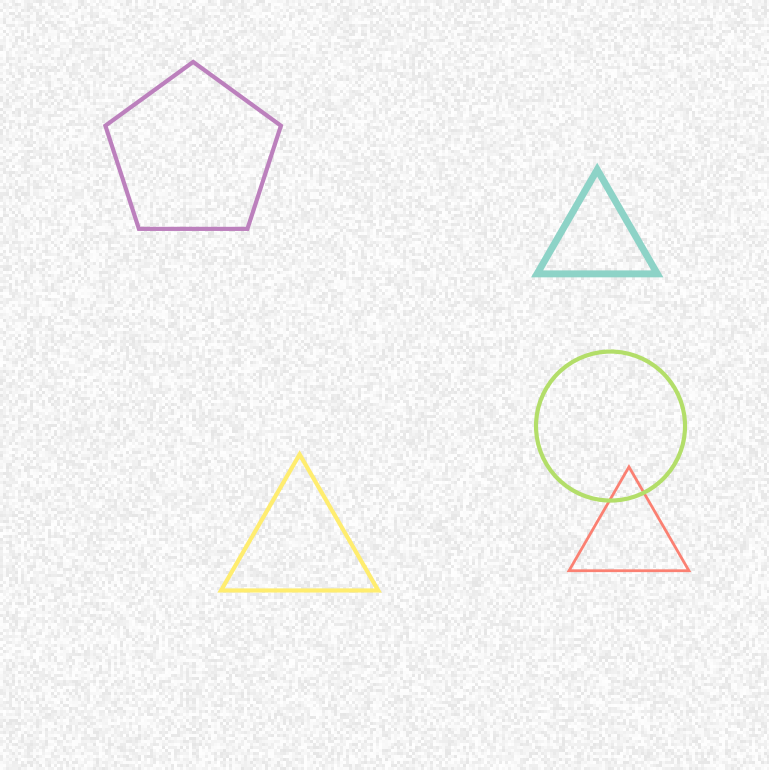[{"shape": "triangle", "thickness": 2.5, "radius": 0.45, "center": [0.776, 0.689]}, {"shape": "triangle", "thickness": 1, "radius": 0.45, "center": [0.817, 0.304]}, {"shape": "circle", "thickness": 1.5, "radius": 0.48, "center": [0.793, 0.447]}, {"shape": "pentagon", "thickness": 1.5, "radius": 0.6, "center": [0.251, 0.8]}, {"shape": "triangle", "thickness": 1.5, "radius": 0.59, "center": [0.389, 0.292]}]